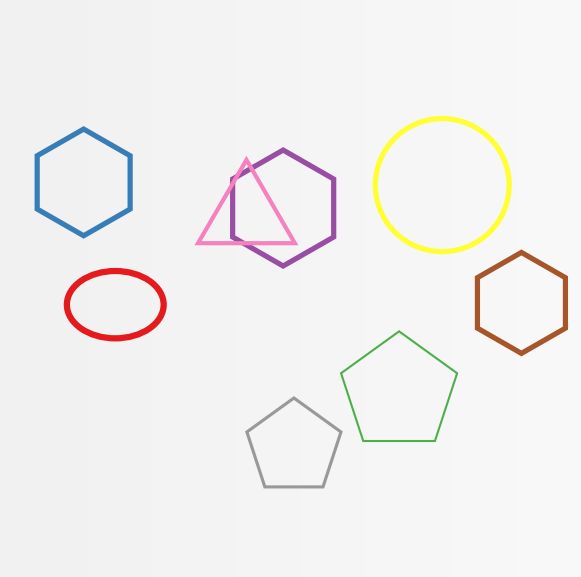[{"shape": "oval", "thickness": 3, "radius": 0.42, "center": [0.198, 0.472]}, {"shape": "hexagon", "thickness": 2.5, "radius": 0.46, "center": [0.144, 0.683]}, {"shape": "pentagon", "thickness": 1, "radius": 0.52, "center": [0.687, 0.32]}, {"shape": "hexagon", "thickness": 2.5, "radius": 0.5, "center": [0.487, 0.639]}, {"shape": "circle", "thickness": 2.5, "radius": 0.58, "center": [0.761, 0.679]}, {"shape": "hexagon", "thickness": 2.5, "radius": 0.44, "center": [0.897, 0.475]}, {"shape": "triangle", "thickness": 2, "radius": 0.48, "center": [0.424, 0.626]}, {"shape": "pentagon", "thickness": 1.5, "radius": 0.43, "center": [0.506, 0.225]}]